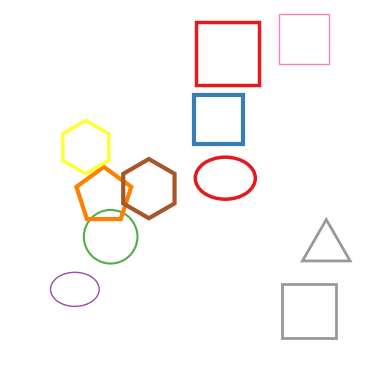[{"shape": "square", "thickness": 2.5, "radius": 0.41, "center": [0.591, 0.862]}, {"shape": "oval", "thickness": 2.5, "radius": 0.39, "center": [0.585, 0.537]}, {"shape": "square", "thickness": 3, "radius": 0.32, "center": [0.567, 0.69]}, {"shape": "circle", "thickness": 1.5, "radius": 0.35, "center": [0.287, 0.385]}, {"shape": "oval", "thickness": 1, "radius": 0.32, "center": [0.194, 0.248]}, {"shape": "pentagon", "thickness": 3, "radius": 0.37, "center": [0.27, 0.492]}, {"shape": "hexagon", "thickness": 2.5, "radius": 0.35, "center": [0.223, 0.618]}, {"shape": "hexagon", "thickness": 3, "radius": 0.38, "center": [0.387, 0.51]}, {"shape": "square", "thickness": 1, "radius": 0.32, "center": [0.79, 0.898]}, {"shape": "triangle", "thickness": 2, "radius": 0.36, "center": [0.847, 0.358]}, {"shape": "square", "thickness": 2, "radius": 0.35, "center": [0.802, 0.192]}]